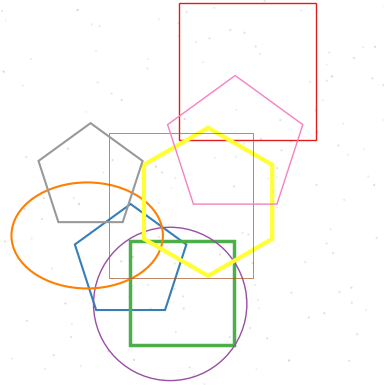[{"shape": "square", "thickness": 1, "radius": 0.89, "center": [0.643, 0.815]}, {"shape": "pentagon", "thickness": 1.5, "radius": 0.76, "center": [0.339, 0.318]}, {"shape": "square", "thickness": 2.5, "radius": 0.67, "center": [0.473, 0.239]}, {"shape": "circle", "thickness": 1, "radius": 1.0, "center": [0.442, 0.211]}, {"shape": "oval", "thickness": 1.5, "radius": 0.98, "center": [0.226, 0.388]}, {"shape": "hexagon", "thickness": 3, "radius": 0.96, "center": [0.54, 0.476]}, {"shape": "square", "thickness": 0.5, "radius": 0.94, "center": [0.47, 0.467]}, {"shape": "pentagon", "thickness": 1, "radius": 0.92, "center": [0.611, 0.619]}, {"shape": "pentagon", "thickness": 1.5, "radius": 0.71, "center": [0.235, 0.538]}]